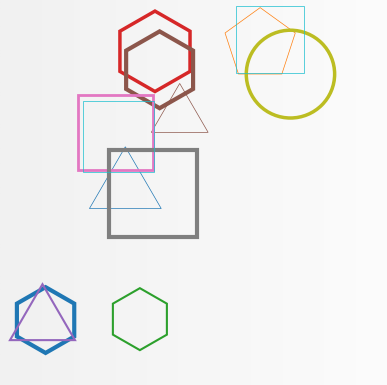[{"shape": "triangle", "thickness": 0.5, "radius": 0.53, "center": [0.323, 0.512]}, {"shape": "hexagon", "thickness": 3, "radius": 0.43, "center": [0.118, 0.169]}, {"shape": "pentagon", "thickness": 0.5, "radius": 0.48, "center": [0.671, 0.885]}, {"shape": "hexagon", "thickness": 1.5, "radius": 0.4, "center": [0.361, 0.171]}, {"shape": "hexagon", "thickness": 2.5, "radius": 0.52, "center": [0.4, 0.867]}, {"shape": "triangle", "thickness": 1.5, "radius": 0.48, "center": [0.11, 0.165]}, {"shape": "hexagon", "thickness": 3, "radius": 0.5, "center": [0.412, 0.819]}, {"shape": "triangle", "thickness": 0.5, "radius": 0.42, "center": [0.464, 0.699]}, {"shape": "square", "thickness": 2, "radius": 0.48, "center": [0.297, 0.656]}, {"shape": "square", "thickness": 3, "radius": 0.56, "center": [0.395, 0.498]}, {"shape": "circle", "thickness": 2.5, "radius": 0.57, "center": [0.75, 0.807]}, {"shape": "square", "thickness": 0.5, "radius": 0.43, "center": [0.697, 0.898]}, {"shape": "square", "thickness": 0.5, "radius": 0.46, "center": [0.306, 0.645]}]